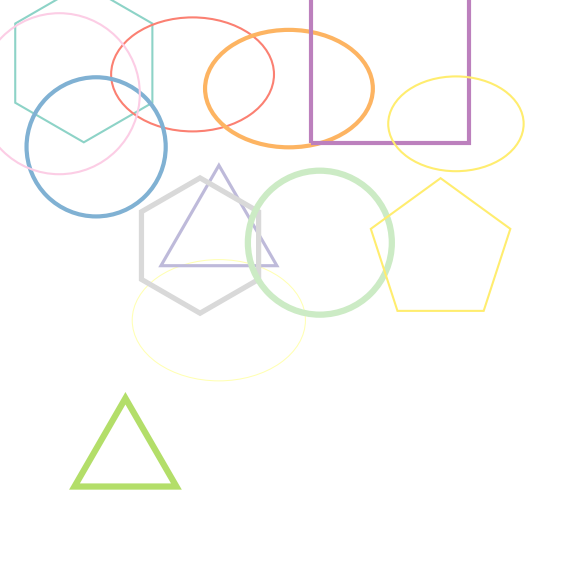[{"shape": "hexagon", "thickness": 1, "radius": 0.69, "center": [0.145, 0.89]}, {"shape": "oval", "thickness": 0.5, "radius": 0.75, "center": [0.379, 0.445]}, {"shape": "triangle", "thickness": 1.5, "radius": 0.58, "center": [0.379, 0.597]}, {"shape": "oval", "thickness": 1, "radius": 0.71, "center": [0.333, 0.87]}, {"shape": "circle", "thickness": 2, "radius": 0.6, "center": [0.166, 0.745]}, {"shape": "oval", "thickness": 2, "radius": 0.73, "center": [0.5, 0.846]}, {"shape": "triangle", "thickness": 3, "radius": 0.51, "center": [0.217, 0.208]}, {"shape": "circle", "thickness": 1, "radius": 0.7, "center": [0.103, 0.837]}, {"shape": "hexagon", "thickness": 2.5, "radius": 0.59, "center": [0.346, 0.574]}, {"shape": "square", "thickness": 2, "radius": 0.68, "center": [0.676, 0.889]}, {"shape": "circle", "thickness": 3, "radius": 0.62, "center": [0.554, 0.579]}, {"shape": "oval", "thickness": 1, "radius": 0.59, "center": [0.789, 0.785]}, {"shape": "pentagon", "thickness": 1, "radius": 0.64, "center": [0.763, 0.564]}]